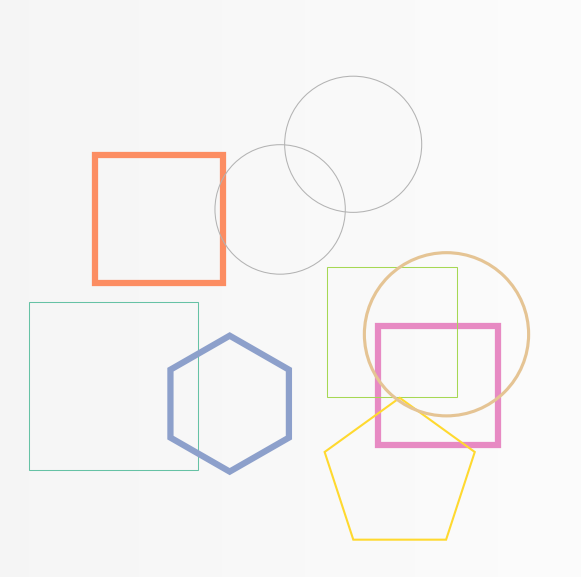[{"shape": "square", "thickness": 0.5, "radius": 0.73, "center": [0.196, 0.33]}, {"shape": "square", "thickness": 3, "radius": 0.55, "center": [0.274, 0.62]}, {"shape": "hexagon", "thickness": 3, "radius": 0.59, "center": [0.395, 0.3]}, {"shape": "square", "thickness": 3, "radius": 0.51, "center": [0.754, 0.332]}, {"shape": "square", "thickness": 0.5, "radius": 0.56, "center": [0.675, 0.425]}, {"shape": "pentagon", "thickness": 1, "radius": 0.68, "center": [0.688, 0.174]}, {"shape": "circle", "thickness": 1.5, "radius": 0.71, "center": [0.768, 0.42]}, {"shape": "circle", "thickness": 0.5, "radius": 0.56, "center": [0.482, 0.636]}, {"shape": "circle", "thickness": 0.5, "radius": 0.59, "center": [0.608, 0.749]}]